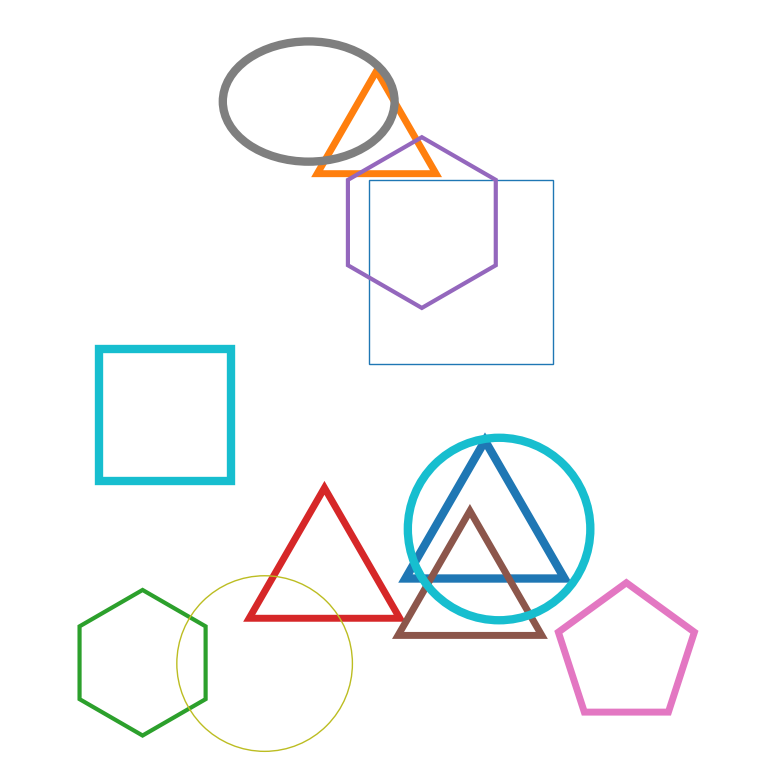[{"shape": "square", "thickness": 0.5, "radius": 0.6, "center": [0.599, 0.647]}, {"shape": "triangle", "thickness": 3, "radius": 0.6, "center": [0.63, 0.308]}, {"shape": "triangle", "thickness": 2.5, "radius": 0.45, "center": [0.489, 0.819]}, {"shape": "hexagon", "thickness": 1.5, "radius": 0.47, "center": [0.185, 0.139]}, {"shape": "triangle", "thickness": 2.5, "radius": 0.56, "center": [0.421, 0.254]}, {"shape": "hexagon", "thickness": 1.5, "radius": 0.55, "center": [0.548, 0.711]}, {"shape": "triangle", "thickness": 2.5, "radius": 0.54, "center": [0.61, 0.229]}, {"shape": "pentagon", "thickness": 2.5, "radius": 0.46, "center": [0.813, 0.15]}, {"shape": "oval", "thickness": 3, "radius": 0.56, "center": [0.401, 0.868]}, {"shape": "circle", "thickness": 0.5, "radius": 0.57, "center": [0.344, 0.138]}, {"shape": "square", "thickness": 3, "radius": 0.43, "center": [0.214, 0.461]}, {"shape": "circle", "thickness": 3, "radius": 0.59, "center": [0.648, 0.313]}]